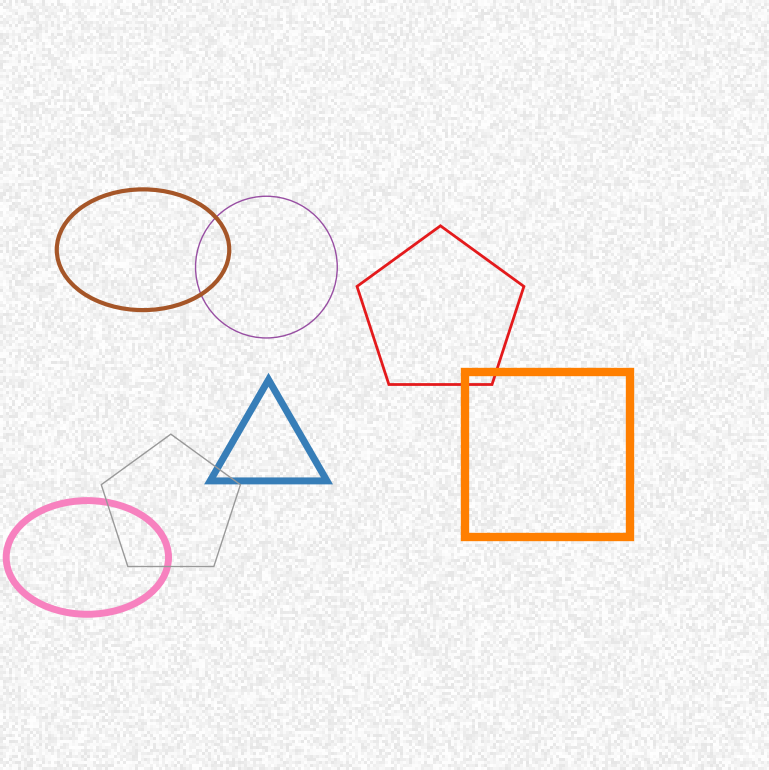[{"shape": "pentagon", "thickness": 1, "radius": 0.57, "center": [0.572, 0.593]}, {"shape": "triangle", "thickness": 2.5, "radius": 0.44, "center": [0.349, 0.419]}, {"shape": "circle", "thickness": 0.5, "radius": 0.46, "center": [0.346, 0.653]}, {"shape": "square", "thickness": 3, "radius": 0.53, "center": [0.711, 0.41]}, {"shape": "oval", "thickness": 1.5, "radius": 0.56, "center": [0.186, 0.676]}, {"shape": "oval", "thickness": 2.5, "radius": 0.53, "center": [0.113, 0.276]}, {"shape": "pentagon", "thickness": 0.5, "radius": 0.48, "center": [0.222, 0.341]}]